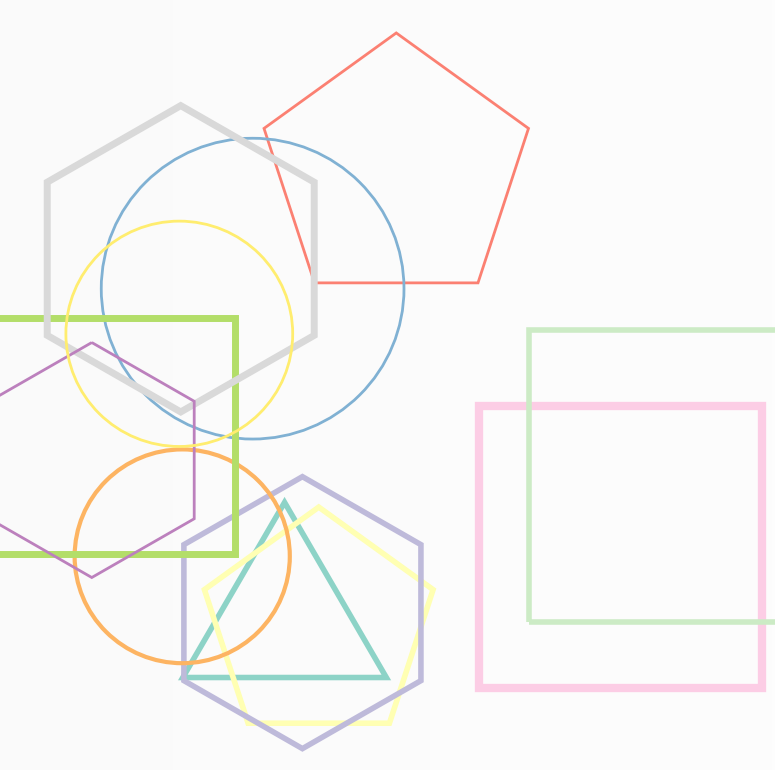[{"shape": "triangle", "thickness": 2, "radius": 0.76, "center": [0.367, 0.196]}, {"shape": "pentagon", "thickness": 2, "radius": 0.78, "center": [0.411, 0.186]}, {"shape": "hexagon", "thickness": 2, "radius": 0.88, "center": [0.39, 0.204]}, {"shape": "pentagon", "thickness": 1, "radius": 0.9, "center": [0.511, 0.778]}, {"shape": "circle", "thickness": 1, "radius": 0.98, "center": [0.326, 0.625]}, {"shape": "circle", "thickness": 1.5, "radius": 0.69, "center": [0.235, 0.278]}, {"shape": "square", "thickness": 2.5, "radius": 0.77, "center": [0.15, 0.434]}, {"shape": "square", "thickness": 3, "radius": 0.91, "center": [0.801, 0.289]}, {"shape": "hexagon", "thickness": 2.5, "radius": 0.99, "center": [0.233, 0.664]}, {"shape": "hexagon", "thickness": 1, "radius": 0.76, "center": [0.118, 0.403]}, {"shape": "square", "thickness": 2, "radius": 0.95, "center": [0.872, 0.381]}, {"shape": "circle", "thickness": 1, "radius": 0.73, "center": [0.231, 0.566]}]